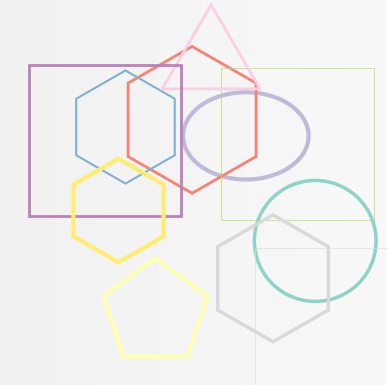[{"shape": "circle", "thickness": 2.5, "radius": 0.79, "center": [0.813, 0.374]}, {"shape": "pentagon", "thickness": 3, "radius": 0.7, "center": [0.401, 0.188]}, {"shape": "oval", "thickness": 3, "radius": 0.81, "center": [0.634, 0.647]}, {"shape": "hexagon", "thickness": 2, "radius": 0.95, "center": [0.496, 0.689]}, {"shape": "hexagon", "thickness": 1.5, "radius": 0.73, "center": [0.324, 0.67]}, {"shape": "square", "thickness": 0.5, "radius": 0.99, "center": [0.768, 0.625]}, {"shape": "triangle", "thickness": 2, "radius": 0.73, "center": [0.545, 0.842]}, {"shape": "hexagon", "thickness": 2.5, "radius": 0.82, "center": [0.705, 0.277]}, {"shape": "square", "thickness": 2, "radius": 0.98, "center": [0.27, 0.636]}, {"shape": "square", "thickness": 0.5, "radius": 0.9, "center": [0.837, 0.175]}, {"shape": "hexagon", "thickness": 3, "radius": 0.67, "center": [0.306, 0.453]}]